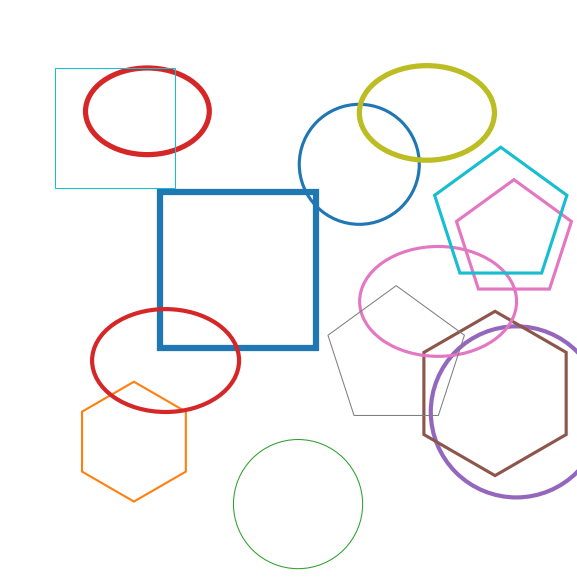[{"shape": "square", "thickness": 3, "radius": 0.67, "center": [0.412, 0.532]}, {"shape": "circle", "thickness": 1.5, "radius": 0.52, "center": [0.622, 0.715]}, {"shape": "hexagon", "thickness": 1, "radius": 0.52, "center": [0.232, 0.234]}, {"shape": "circle", "thickness": 0.5, "radius": 0.56, "center": [0.516, 0.126]}, {"shape": "oval", "thickness": 2, "radius": 0.64, "center": [0.287, 0.375]}, {"shape": "oval", "thickness": 2.5, "radius": 0.54, "center": [0.255, 0.806]}, {"shape": "circle", "thickness": 2, "radius": 0.74, "center": [0.894, 0.286]}, {"shape": "hexagon", "thickness": 1.5, "radius": 0.71, "center": [0.857, 0.318]}, {"shape": "pentagon", "thickness": 1.5, "radius": 0.52, "center": [0.89, 0.583]}, {"shape": "oval", "thickness": 1.5, "radius": 0.68, "center": [0.759, 0.477]}, {"shape": "pentagon", "thickness": 0.5, "radius": 0.62, "center": [0.686, 0.38]}, {"shape": "oval", "thickness": 2.5, "radius": 0.58, "center": [0.739, 0.804]}, {"shape": "pentagon", "thickness": 1.5, "radius": 0.6, "center": [0.867, 0.624]}, {"shape": "square", "thickness": 0.5, "radius": 0.52, "center": [0.2, 0.778]}]